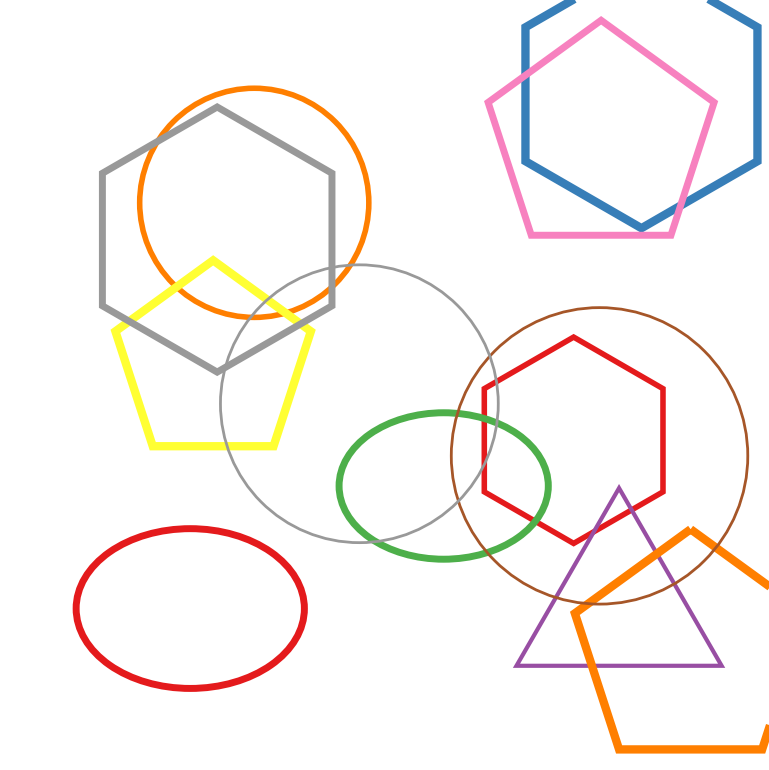[{"shape": "hexagon", "thickness": 2, "radius": 0.67, "center": [0.745, 0.428]}, {"shape": "oval", "thickness": 2.5, "radius": 0.74, "center": [0.247, 0.21]}, {"shape": "hexagon", "thickness": 3, "radius": 0.87, "center": [0.833, 0.878]}, {"shape": "oval", "thickness": 2.5, "radius": 0.68, "center": [0.576, 0.369]}, {"shape": "triangle", "thickness": 1.5, "radius": 0.77, "center": [0.804, 0.212]}, {"shape": "circle", "thickness": 2, "radius": 0.74, "center": [0.33, 0.737]}, {"shape": "pentagon", "thickness": 3, "radius": 0.79, "center": [0.897, 0.155]}, {"shape": "pentagon", "thickness": 3, "radius": 0.67, "center": [0.277, 0.528]}, {"shape": "circle", "thickness": 1, "radius": 0.96, "center": [0.779, 0.408]}, {"shape": "pentagon", "thickness": 2.5, "radius": 0.77, "center": [0.781, 0.819]}, {"shape": "hexagon", "thickness": 2.5, "radius": 0.86, "center": [0.282, 0.689]}, {"shape": "circle", "thickness": 1, "radius": 0.9, "center": [0.467, 0.476]}]